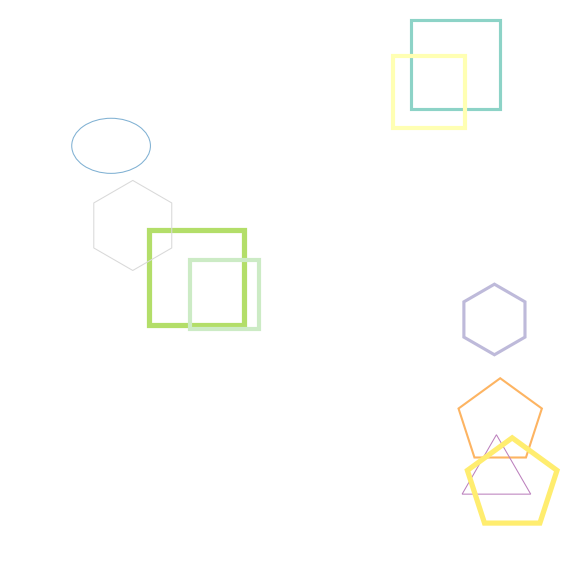[{"shape": "square", "thickness": 1.5, "radius": 0.39, "center": [0.789, 0.887]}, {"shape": "square", "thickness": 2, "radius": 0.31, "center": [0.743, 0.839]}, {"shape": "hexagon", "thickness": 1.5, "radius": 0.31, "center": [0.856, 0.446]}, {"shape": "oval", "thickness": 0.5, "radius": 0.34, "center": [0.192, 0.747]}, {"shape": "pentagon", "thickness": 1, "radius": 0.38, "center": [0.866, 0.268]}, {"shape": "square", "thickness": 2.5, "radius": 0.41, "center": [0.34, 0.519]}, {"shape": "hexagon", "thickness": 0.5, "radius": 0.39, "center": [0.23, 0.609]}, {"shape": "triangle", "thickness": 0.5, "radius": 0.34, "center": [0.86, 0.178]}, {"shape": "square", "thickness": 2, "radius": 0.3, "center": [0.388, 0.489]}, {"shape": "pentagon", "thickness": 2.5, "radius": 0.41, "center": [0.887, 0.159]}]